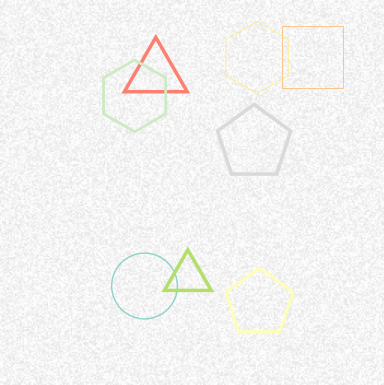[{"shape": "circle", "thickness": 1, "radius": 0.43, "center": [0.375, 0.257]}, {"shape": "pentagon", "thickness": 2, "radius": 0.46, "center": [0.674, 0.213]}, {"shape": "triangle", "thickness": 2.5, "radius": 0.47, "center": [0.405, 0.809]}, {"shape": "square", "thickness": 0.5, "radius": 0.4, "center": [0.812, 0.852]}, {"shape": "triangle", "thickness": 2.5, "radius": 0.35, "center": [0.488, 0.281]}, {"shape": "pentagon", "thickness": 2.5, "radius": 0.5, "center": [0.66, 0.629]}, {"shape": "hexagon", "thickness": 2, "radius": 0.47, "center": [0.35, 0.751]}, {"shape": "hexagon", "thickness": 0.5, "radius": 0.47, "center": [0.668, 0.851]}]